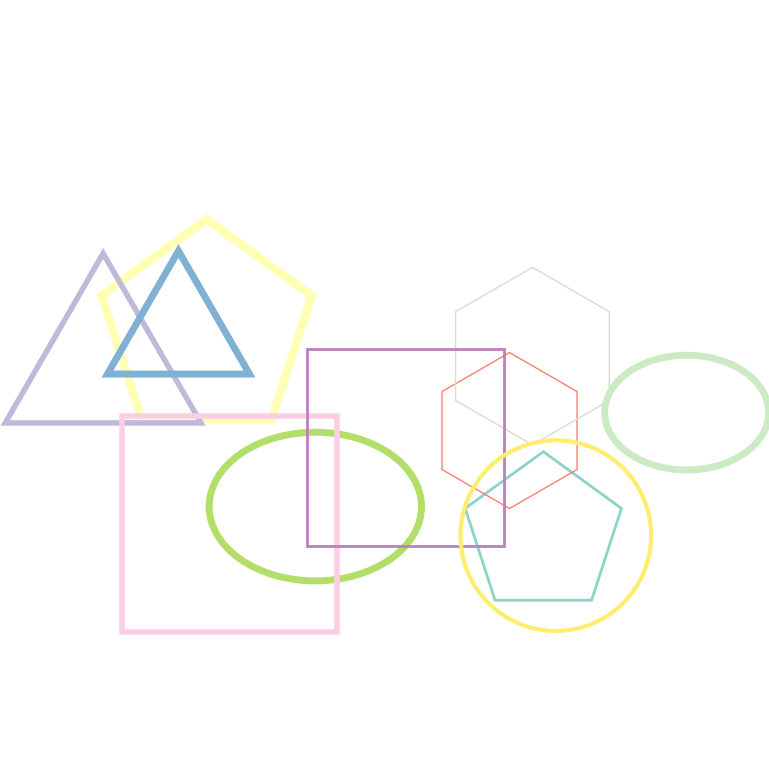[{"shape": "pentagon", "thickness": 1, "radius": 0.53, "center": [0.706, 0.307]}, {"shape": "pentagon", "thickness": 3, "radius": 0.72, "center": [0.268, 0.572]}, {"shape": "triangle", "thickness": 2, "radius": 0.73, "center": [0.134, 0.524]}, {"shape": "hexagon", "thickness": 0.5, "radius": 0.51, "center": [0.662, 0.441]}, {"shape": "triangle", "thickness": 2.5, "radius": 0.53, "center": [0.232, 0.567]}, {"shape": "oval", "thickness": 2.5, "radius": 0.69, "center": [0.41, 0.342]}, {"shape": "square", "thickness": 2, "radius": 0.7, "center": [0.298, 0.32]}, {"shape": "hexagon", "thickness": 0.5, "radius": 0.58, "center": [0.692, 0.538]}, {"shape": "square", "thickness": 1, "radius": 0.64, "center": [0.527, 0.418]}, {"shape": "oval", "thickness": 2.5, "radius": 0.53, "center": [0.892, 0.464]}, {"shape": "circle", "thickness": 1.5, "radius": 0.62, "center": [0.722, 0.304]}]